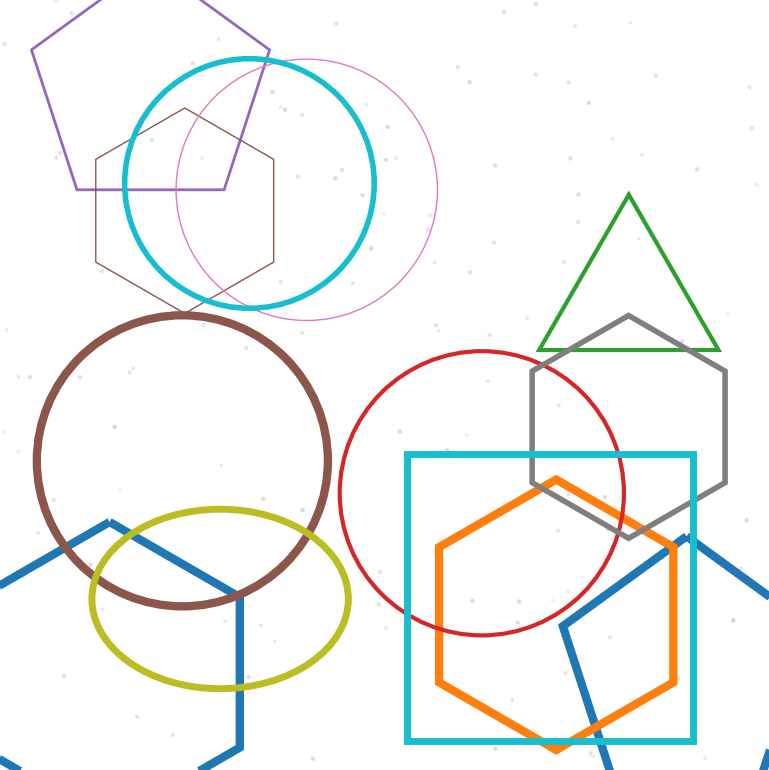[{"shape": "pentagon", "thickness": 3, "radius": 0.84, "center": [0.892, 0.135]}, {"shape": "hexagon", "thickness": 3, "radius": 0.98, "center": [0.142, 0.127]}, {"shape": "hexagon", "thickness": 3, "radius": 0.88, "center": [0.722, 0.202]}, {"shape": "triangle", "thickness": 1.5, "radius": 0.67, "center": [0.817, 0.613]}, {"shape": "circle", "thickness": 1.5, "radius": 0.92, "center": [0.626, 0.359]}, {"shape": "pentagon", "thickness": 1, "radius": 0.81, "center": [0.195, 0.885]}, {"shape": "circle", "thickness": 3, "radius": 0.94, "center": [0.237, 0.402]}, {"shape": "hexagon", "thickness": 0.5, "radius": 0.67, "center": [0.24, 0.726]}, {"shape": "circle", "thickness": 0.5, "radius": 0.85, "center": [0.398, 0.753]}, {"shape": "hexagon", "thickness": 2, "radius": 0.72, "center": [0.816, 0.446]}, {"shape": "oval", "thickness": 2.5, "radius": 0.83, "center": [0.286, 0.222]}, {"shape": "circle", "thickness": 2, "radius": 0.81, "center": [0.324, 0.762]}, {"shape": "square", "thickness": 2.5, "radius": 0.93, "center": [0.714, 0.224]}]